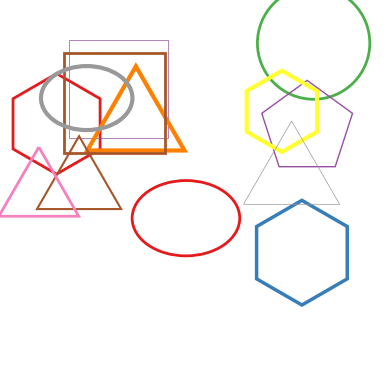[{"shape": "hexagon", "thickness": 2, "radius": 0.65, "center": [0.147, 0.678]}, {"shape": "oval", "thickness": 2, "radius": 0.7, "center": [0.483, 0.433]}, {"shape": "hexagon", "thickness": 2.5, "radius": 0.68, "center": [0.784, 0.344]}, {"shape": "circle", "thickness": 2, "radius": 0.73, "center": [0.815, 0.888]}, {"shape": "square", "thickness": 0.5, "radius": 0.64, "center": [0.308, 0.769]}, {"shape": "pentagon", "thickness": 1, "radius": 0.62, "center": [0.798, 0.667]}, {"shape": "triangle", "thickness": 3, "radius": 0.73, "center": [0.353, 0.682]}, {"shape": "hexagon", "thickness": 3, "radius": 0.53, "center": [0.732, 0.711]}, {"shape": "triangle", "thickness": 1.5, "radius": 0.63, "center": [0.205, 0.52]}, {"shape": "square", "thickness": 2, "radius": 0.65, "center": [0.298, 0.732]}, {"shape": "triangle", "thickness": 2, "radius": 0.6, "center": [0.101, 0.498]}, {"shape": "triangle", "thickness": 0.5, "radius": 0.72, "center": [0.757, 0.541]}, {"shape": "oval", "thickness": 3, "radius": 0.59, "center": [0.225, 0.745]}]